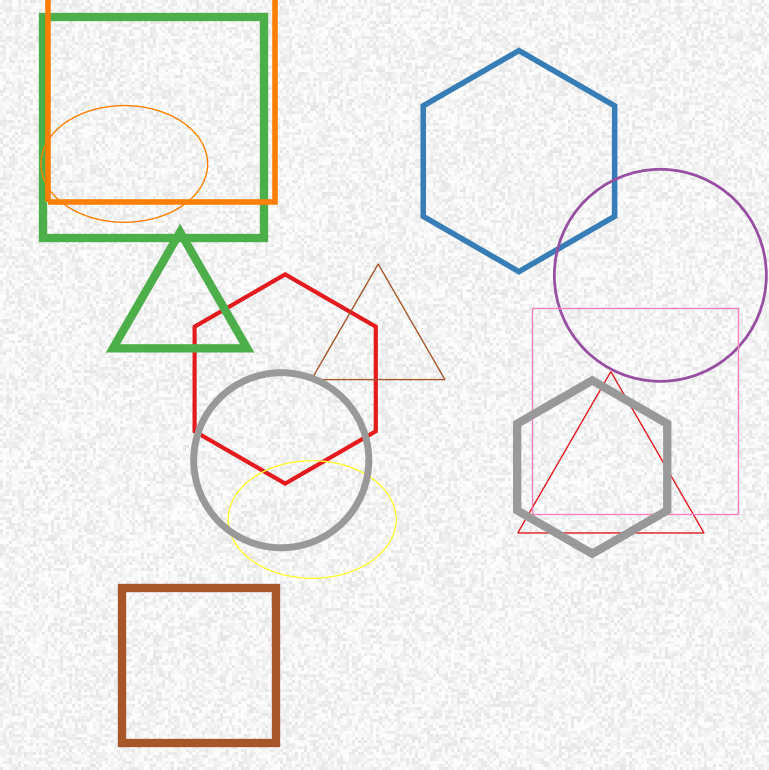[{"shape": "hexagon", "thickness": 1.5, "radius": 0.68, "center": [0.37, 0.508]}, {"shape": "triangle", "thickness": 0.5, "radius": 0.7, "center": [0.793, 0.378]}, {"shape": "hexagon", "thickness": 2, "radius": 0.72, "center": [0.674, 0.791]}, {"shape": "square", "thickness": 3, "radius": 0.72, "center": [0.199, 0.834]}, {"shape": "triangle", "thickness": 3, "radius": 0.5, "center": [0.234, 0.598]}, {"shape": "circle", "thickness": 1, "radius": 0.69, "center": [0.858, 0.642]}, {"shape": "oval", "thickness": 0.5, "radius": 0.54, "center": [0.161, 0.787]}, {"shape": "square", "thickness": 2, "radius": 0.74, "center": [0.21, 0.886]}, {"shape": "oval", "thickness": 0.5, "radius": 0.55, "center": [0.405, 0.325]}, {"shape": "square", "thickness": 3, "radius": 0.5, "center": [0.258, 0.136]}, {"shape": "triangle", "thickness": 0.5, "radius": 0.5, "center": [0.491, 0.557]}, {"shape": "square", "thickness": 0.5, "radius": 0.67, "center": [0.824, 0.466]}, {"shape": "circle", "thickness": 2.5, "radius": 0.57, "center": [0.365, 0.402]}, {"shape": "hexagon", "thickness": 3, "radius": 0.56, "center": [0.769, 0.393]}]